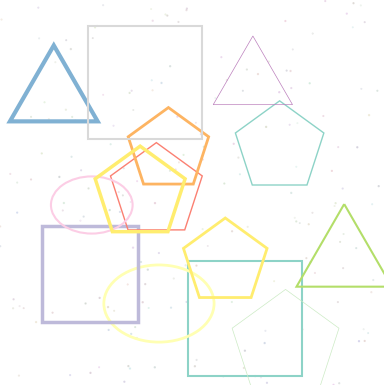[{"shape": "pentagon", "thickness": 1, "radius": 0.6, "center": [0.726, 0.617]}, {"shape": "square", "thickness": 1.5, "radius": 0.74, "center": [0.636, 0.173]}, {"shape": "oval", "thickness": 2, "radius": 0.72, "center": [0.413, 0.212]}, {"shape": "square", "thickness": 2.5, "radius": 0.62, "center": [0.235, 0.289]}, {"shape": "pentagon", "thickness": 1, "radius": 0.63, "center": [0.406, 0.504]}, {"shape": "triangle", "thickness": 3, "radius": 0.66, "center": [0.14, 0.751]}, {"shape": "pentagon", "thickness": 2, "radius": 0.55, "center": [0.437, 0.611]}, {"shape": "triangle", "thickness": 1.5, "radius": 0.72, "center": [0.894, 0.327]}, {"shape": "oval", "thickness": 1.5, "radius": 0.53, "center": [0.238, 0.468]}, {"shape": "square", "thickness": 1.5, "radius": 0.74, "center": [0.377, 0.785]}, {"shape": "triangle", "thickness": 0.5, "radius": 0.59, "center": [0.657, 0.788]}, {"shape": "pentagon", "thickness": 0.5, "radius": 0.73, "center": [0.742, 0.102]}, {"shape": "pentagon", "thickness": 2.5, "radius": 0.61, "center": [0.364, 0.498]}, {"shape": "pentagon", "thickness": 2, "radius": 0.57, "center": [0.585, 0.32]}]